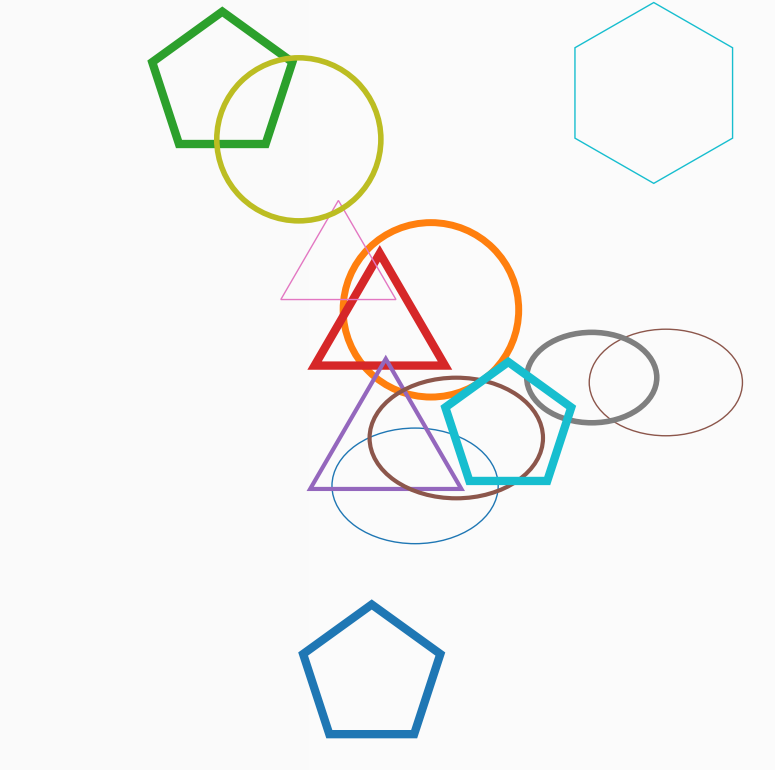[{"shape": "oval", "thickness": 0.5, "radius": 0.54, "center": [0.536, 0.369]}, {"shape": "pentagon", "thickness": 3, "radius": 0.47, "center": [0.48, 0.122]}, {"shape": "circle", "thickness": 2.5, "radius": 0.57, "center": [0.556, 0.598]}, {"shape": "pentagon", "thickness": 3, "radius": 0.48, "center": [0.287, 0.89]}, {"shape": "triangle", "thickness": 3, "radius": 0.49, "center": [0.49, 0.574]}, {"shape": "triangle", "thickness": 1.5, "radius": 0.56, "center": [0.498, 0.421]}, {"shape": "oval", "thickness": 1.5, "radius": 0.56, "center": [0.589, 0.431]}, {"shape": "oval", "thickness": 0.5, "radius": 0.49, "center": [0.859, 0.503]}, {"shape": "triangle", "thickness": 0.5, "radius": 0.43, "center": [0.437, 0.654]}, {"shape": "oval", "thickness": 2, "radius": 0.42, "center": [0.764, 0.51]}, {"shape": "circle", "thickness": 2, "radius": 0.53, "center": [0.386, 0.819]}, {"shape": "hexagon", "thickness": 0.5, "radius": 0.59, "center": [0.844, 0.879]}, {"shape": "pentagon", "thickness": 3, "radius": 0.43, "center": [0.656, 0.444]}]